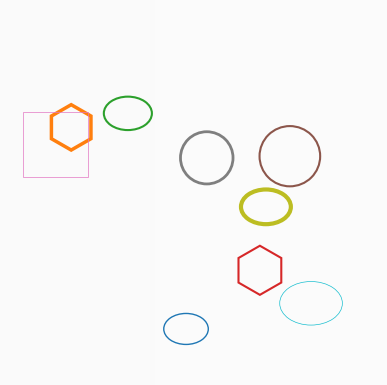[{"shape": "oval", "thickness": 1, "radius": 0.29, "center": [0.48, 0.146]}, {"shape": "hexagon", "thickness": 2.5, "radius": 0.29, "center": [0.184, 0.669]}, {"shape": "oval", "thickness": 1.5, "radius": 0.31, "center": [0.33, 0.706]}, {"shape": "hexagon", "thickness": 1.5, "radius": 0.32, "center": [0.671, 0.298]}, {"shape": "circle", "thickness": 1.5, "radius": 0.39, "center": [0.748, 0.594]}, {"shape": "square", "thickness": 0.5, "radius": 0.42, "center": [0.144, 0.625]}, {"shape": "circle", "thickness": 2, "radius": 0.34, "center": [0.534, 0.59]}, {"shape": "oval", "thickness": 3, "radius": 0.32, "center": [0.686, 0.463]}, {"shape": "oval", "thickness": 0.5, "radius": 0.4, "center": [0.803, 0.212]}]